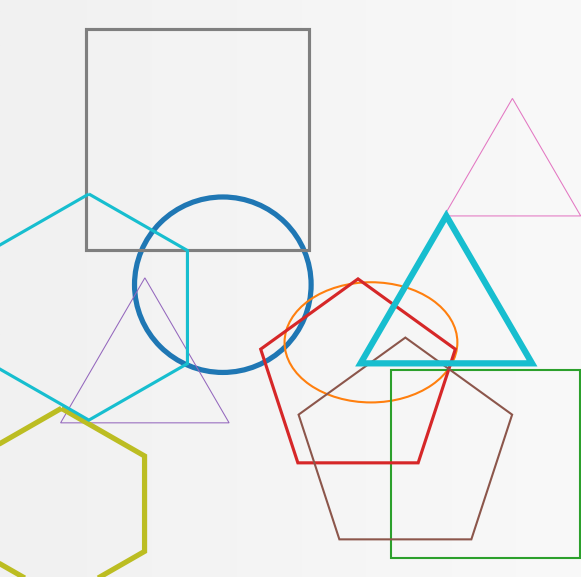[{"shape": "circle", "thickness": 2.5, "radius": 0.76, "center": [0.383, 0.506]}, {"shape": "oval", "thickness": 1, "radius": 0.74, "center": [0.638, 0.406]}, {"shape": "square", "thickness": 1, "radius": 0.81, "center": [0.835, 0.196]}, {"shape": "pentagon", "thickness": 1.5, "radius": 0.88, "center": [0.616, 0.34]}, {"shape": "triangle", "thickness": 0.5, "radius": 0.84, "center": [0.249, 0.351]}, {"shape": "pentagon", "thickness": 1, "radius": 0.97, "center": [0.697, 0.221]}, {"shape": "triangle", "thickness": 0.5, "radius": 0.68, "center": [0.882, 0.693]}, {"shape": "square", "thickness": 1.5, "radius": 0.96, "center": [0.339, 0.758]}, {"shape": "hexagon", "thickness": 2.5, "radius": 0.83, "center": [0.106, 0.127]}, {"shape": "hexagon", "thickness": 1.5, "radius": 0.98, "center": [0.153, 0.467]}, {"shape": "triangle", "thickness": 3, "radius": 0.85, "center": [0.768, 0.455]}]